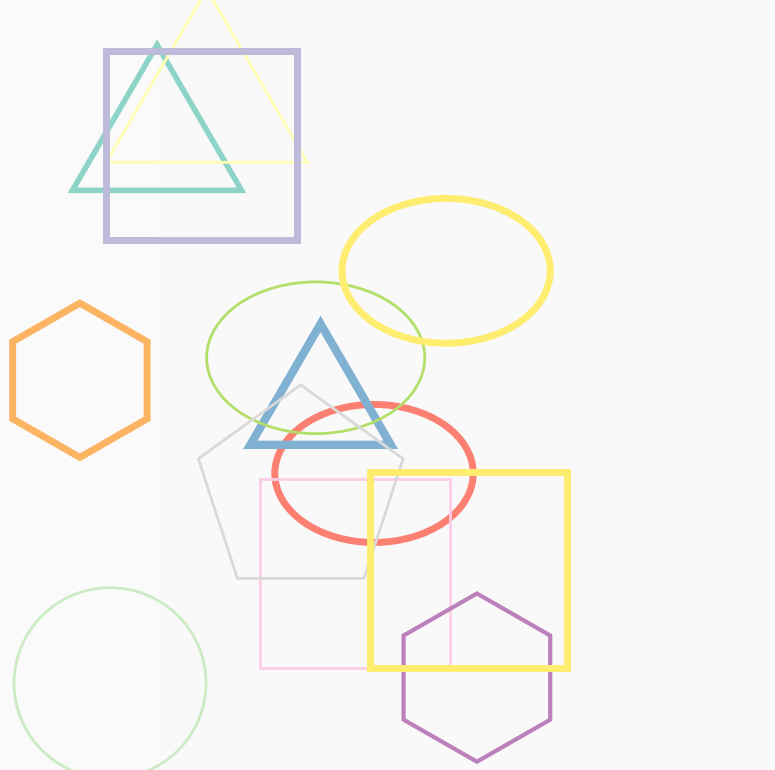[{"shape": "triangle", "thickness": 2, "radius": 0.63, "center": [0.203, 0.816]}, {"shape": "triangle", "thickness": 1, "radius": 0.75, "center": [0.267, 0.864]}, {"shape": "square", "thickness": 2.5, "radius": 0.61, "center": [0.26, 0.811]}, {"shape": "oval", "thickness": 2.5, "radius": 0.64, "center": [0.483, 0.385]}, {"shape": "triangle", "thickness": 3, "radius": 0.52, "center": [0.414, 0.475]}, {"shape": "hexagon", "thickness": 2.5, "radius": 0.5, "center": [0.103, 0.506]}, {"shape": "oval", "thickness": 1, "radius": 0.7, "center": [0.407, 0.535]}, {"shape": "square", "thickness": 1, "radius": 0.61, "center": [0.458, 0.255]}, {"shape": "pentagon", "thickness": 1, "radius": 0.69, "center": [0.388, 0.361]}, {"shape": "hexagon", "thickness": 1.5, "radius": 0.55, "center": [0.615, 0.12]}, {"shape": "circle", "thickness": 1, "radius": 0.62, "center": [0.142, 0.113]}, {"shape": "square", "thickness": 2.5, "radius": 0.64, "center": [0.604, 0.26]}, {"shape": "oval", "thickness": 2.5, "radius": 0.67, "center": [0.576, 0.648]}]